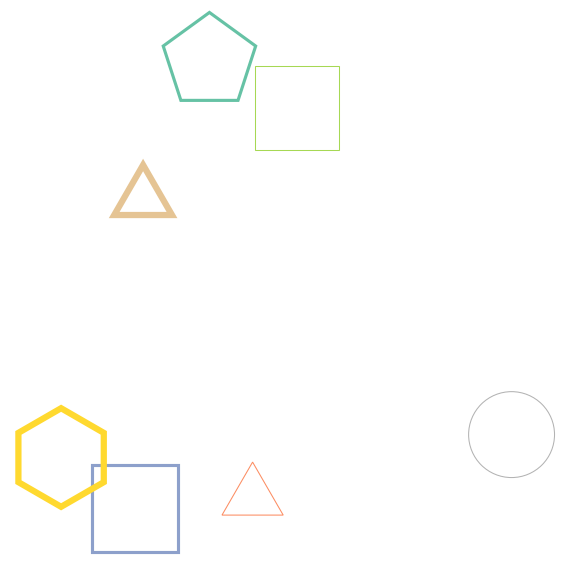[{"shape": "pentagon", "thickness": 1.5, "radius": 0.42, "center": [0.363, 0.893]}, {"shape": "triangle", "thickness": 0.5, "radius": 0.31, "center": [0.437, 0.138]}, {"shape": "square", "thickness": 1.5, "radius": 0.37, "center": [0.234, 0.119]}, {"shape": "square", "thickness": 0.5, "radius": 0.36, "center": [0.514, 0.812]}, {"shape": "hexagon", "thickness": 3, "radius": 0.43, "center": [0.106, 0.207]}, {"shape": "triangle", "thickness": 3, "radius": 0.29, "center": [0.248, 0.656]}, {"shape": "circle", "thickness": 0.5, "radius": 0.37, "center": [0.886, 0.247]}]